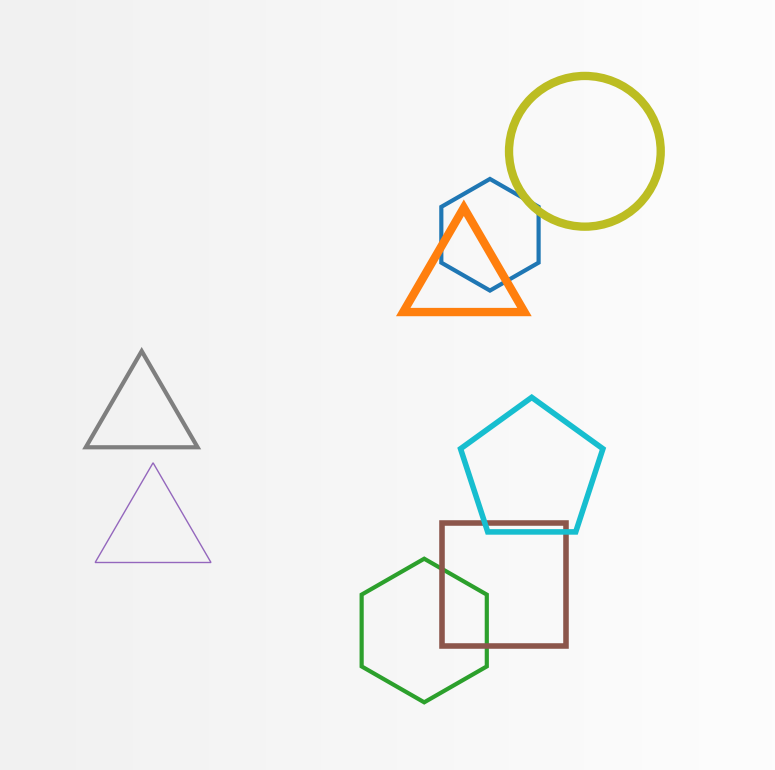[{"shape": "hexagon", "thickness": 1.5, "radius": 0.36, "center": [0.632, 0.695]}, {"shape": "triangle", "thickness": 3, "radius": 0.45, "center": [0.598, 0.64]}, {"shape": "hexagon", "thickness": 1.5, "radius": 0.47, "center": [0.547, 0.181]}, {"shape": "triangle", "thickness": 0.5, "radius": 0.43, "center": [0.198, 0.313]}, {"shape": "square", "thickness": 2, "radius": 0.4, "center": [0.65, 0.241]}, {"shape": "triangle", "thickness": 1.5, "radius": 0.42, "center": [0.183, 0.461]}, {"shape": "circle", "thickness": 3, "radius": 0.49, "center": [0.755, 0.804]}, {"shape": "pentagon", "thickness": 2, "radius": 0.48, "center": [0.686, 0.387]}]